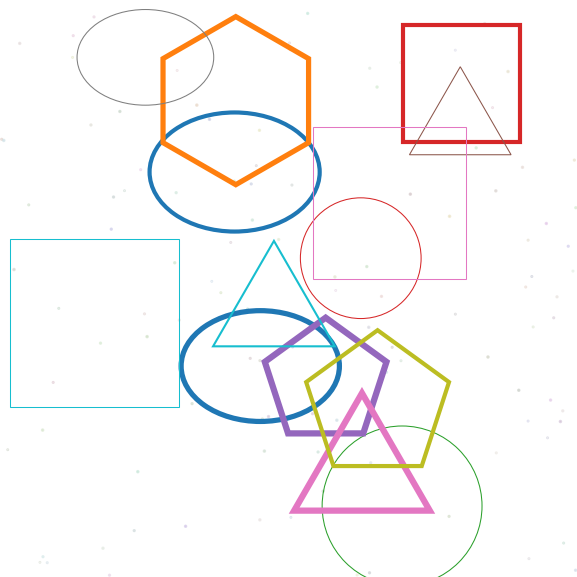[{"shape": "oval", "thickness": 2, "radius": 0.74, "center": [0.406, 0.701]}, {"shape": "oval", "thickness": 2.5, "radius": 0.69, "center": [0.451, 0.365]}, {"shape": "hexagon", "thickness": 2.5, "radius": 0.73, "center": [0.408, 0.825]}, {"shape": "circle", "thickness": 0.5, "radius": 0.69, "center": [0.696, 0.123]}, {"shape": "square", "thickness": 2, "radius": 0.5, "center": [0.799, 0.854]}, {"shape": "circle", "thickness": 0.5, "radius": 0.52, "center": [0.625, 0.552]}, {"shape": "pentagon", "thickness": 3, "radius": 0.55, "center": [0.564, 0.338]}, {"shape": "triangle", "thickness": 0.5, "radius": 0.51, "center": [0.797, 0.782]}, {"shape": "square", "thickness": 0.5, "radius": 0.66, "center": [0.675, 0.647]}, {"shape": "triangle", "thickness": 3, "radius": 0.68, "center": [0.627, 0.183]}, {"shape": "oval", "thickness": 0.5, "radius": 0.59, "center": [0.252, 0.9]}, {"shape": "pentagon", "thickness": 2, "radius": 0.65, "center": [0.654, 0.297]}, {"shape": "triangle", "thickness": 1, "radius": 0.61, "center": [0.474, 0.46]}, {"shape": "square", "thickness": 0.5, "radius": 0.73, "center": [0.164, 0.44]}]